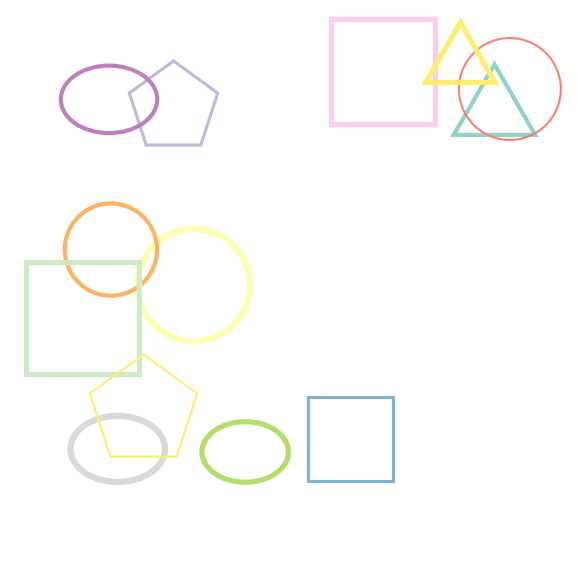[{"shape": "triangle", "thickness": 2, "radius": 0.41, "center": [0.856, 0.806]}, {"shape": "circle", "thickness": 3, "radius": 0.49, "center": [0.336, 0.506]}, {"shape": "pentagon", "thickness": 1.5, "radius": 0.4, "center": [0.3, 0.813]}, {"shape": "circle", "thickness": 1, "radius": 0.44, "center": [0.883, 0.845]}, {"shape": "square", "thickness": 1.5, "radius": 0.37, "center": [0.607, 0.239]}, {"shape": "circle", "thickness": 2, "radius": 0.4, "center": [0.192, 0.567]}, {"shape": "oval", "thickness": 2.5, "radius": 0.37, "center": [0.425, 0.217]}, {"shape": "square", "thickness": 2.5, "radius": 0.45, "center": [0.663, 0.875]}, {"shape": "oval", "thickness": 3, "radius": 0.41, "center": [0.204, 0.222]}, {"shape": "oval", "thickness": 2, "radius": 0.42, "center": [0.189, 0.827]}, {"shape": "square", "thickness": 2.5, "radius": 0.49, "center": [0.143, 0.448]}, {"shape": "pentagon", "thickness": 1, "radius": 0.49, "center": [0.249, 0.288]}, {"shape": "triangle", "thickness": 2.5, "radius": 0.35, "center": [0.797, 0.891]}]